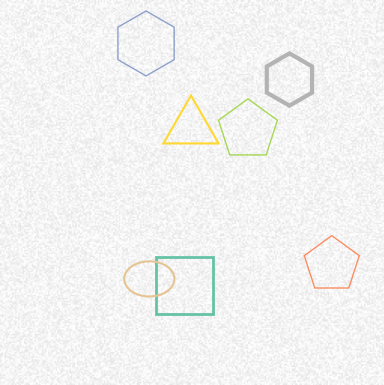[{"shape": "square", "thickness": 2, "radius": 0.37, "center": [0.48, 0.259]}, {"shape": "pentagon", "thickness": 1, "radius": 0.38, "center": [0.862, 0.313]}, {"shape": "hexagon", "thickness": 1, "radius": 0.42, "center": [0.379, 0.887]}, {"shape": "pentagon", "thickness": 1, "radius": 0.4, "center": [0.644, 0.663]}, {"shape": "triangle", "thickness": 1.5, "radius": 0.41, "center": [0.496, 0.669]}, {"shape": "oval", "thickness": 1.5, "radius": 0.33, "center": [0.388, 0.276]}, {"shape": "hexagon", "thickness": 3, "radius": 0.34, "center": [0.752, 0.793]}]